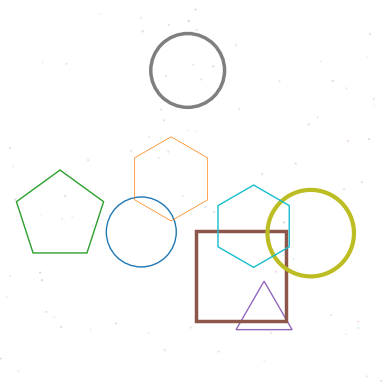[{"shape": "circle", "thickness": 1, "radius": 0.45, "center": [0.367, 0.398]}, {"shape": "hexagon", "thickness": 0.5, "radius": 0.55, "center": [0.444, 0.535]}, {"shape": "pentagon", "thickness": 1, "radius": 0.6, "center": [0.156, 0.439]}, {"shape": "triangle", "thickness": 1, "radius": 0.42, "center": [0.686, 0.186]}, {"shape": "square", "thickness": 2.5, "radius": 0.58, "center": [0.626, 0.283]}, {"shape": "circle", "thickness": 2.5, "radius": 0.48, "center": [0.487, 0.817]}, {"shape": "circle", "thickness": 3, "radius": 0.56, "center": [0.807, 0.394]}, {"shape": "hexagon", "thickness": 1, "radius": 0.53, "center": [0.659, 0.412]}]